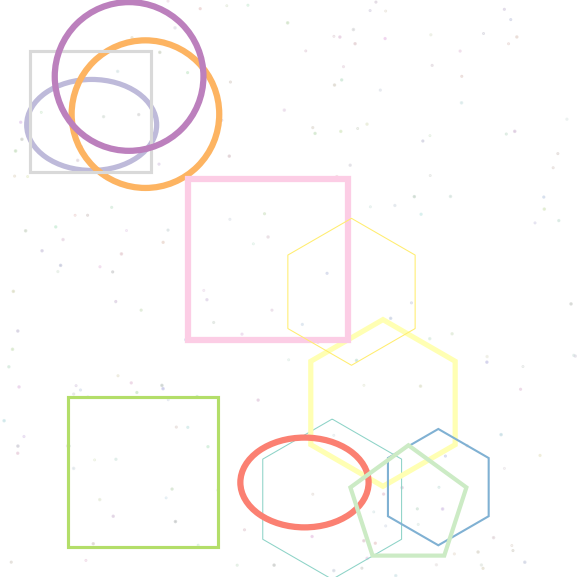[{"shape": "hexagon", "thickness": 0.5, "radius": 0.69, "center": [0.575, 0.135]}, {"shape": "hexagon", "thickness": 2.5, "radius": 0.72, "center": [0.663, 0.301]}, {"shape": "oval", "thickness": 2.5, "radius": 0.56, "center": [0.159, 0.783]}, {"shape": "oval", "thickness": 3, "radius": 0.56, "center": [0.527, 0.164]}, {"shape": "hexagon", "thickness": 1, "radius": 0.5, "center": [0.759, 0.156]}, {"shape": "circle", "thickness": 3, "radius": 0.64, "center": [0.252, 0.801]}, {"shape": "square", "thickness": 1.5, "radius": 0.65, "center": [0.247, 0.182]}, {"shape": "square", "thickness": 3, "radius": 0.69, "center": [0.464, 0.55]}, {"shape": "square", "thickness": 1.5, "radius": 0.52, "center": [0.157, 0.806]}, {"shape": "circle", "thickness": 3, "radius": 0.64, "center": [0.224, 0.867]}, {"shape": "pentagon", "thickness": 2, "radius": 0.53, "center": [0.707, 0.122]}, {"shape": "hexagon", "thickness": 0.5, "radius": 0.64, "center": [0.609, 0.494]}]